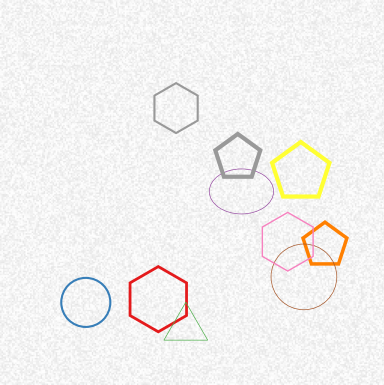[{"shape": "hexagon", "thickness": 2, "radius": 0.42, "center": [0.411, 0.223]}, {"shape": "circle", "thickness": 1.5, "radius": 0.32, "center": [0.223, 0.215]}, {"shape": "triangle", "thickness": 0.5, "radius": 0.33, "center": [0.483, 0.149]}, {"shape": "oval", "thickness": 0.5, "radius": 0.42, "center": [0.627, 0.503]}, {"shape": "pentagon", "thickness": 2.5, "radius": 0.3, "center": [0.844, 0.363]}, {"shape": "pentagon", "thickness": 3, "radius": 0.39, "center": [0.781, 0.553]}, {"shape": "circle", "thickness": 0.5, "radius": 0.43, "center": [0.789, 0.281]}, {"shape": "hexagon", "thickness": 1, "radius": 0.38, "center": [0.747, 0.372]}, {"shape": "hexagon", "thickness": 1.5, "radius": 0.32, "center": [0.457, 0.719]}, {"shape": "pentagon", "thickness": 3, "radius": 0.31, "center": [0.618, 0.591]}]